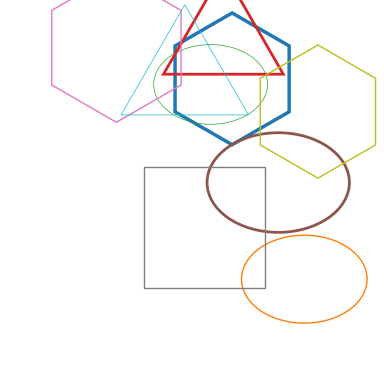[{"shape": "hexagon", "thickness": 2.5, "radius": 0.86, "center": [0.603, 0.795]}, {"shape": "oval", "thickness": 1, "radius": 0.82, "center": [0.79, 0.275]}, {"shape": "oval", "thickness": 0.5, "radius": 0.74, "center": [0.547, 0.781]}, {"shape": "triangle", "thickness": 2, "radius": 0.9, "center": [0.58, 0.897]}, {"shape": "oval", "thickness": 2, "radius": 0.92, "center": [0.723, 0.526]}, {"shape": "hexagon", "thickness": 1, "radius": 0.97, "center": [0.302, 0.876]}, {"shape": "square", "thickness": 1, "radius": 0.79, "center": [0.532, 0.409]}, {"shape": "hexagon", "thickness": 1, "radius": 0.86, "center": [0.826, 0.71]}, {"shape": "triangle", "thickness": 0.5, "radius": 0.96, "center": [0.48, 0.797]}]